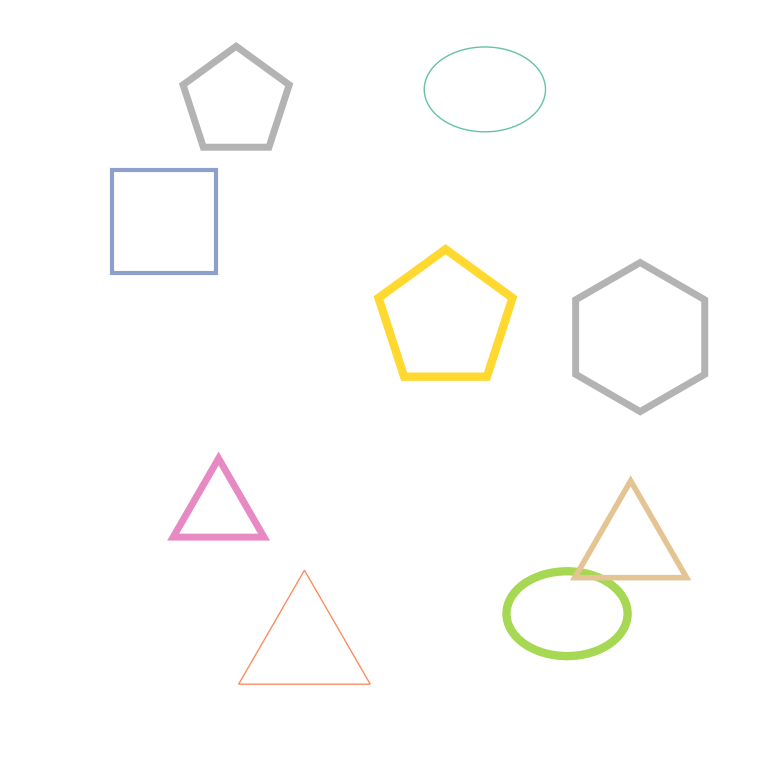[{"shape": "oval", "thickness": 0.5, "radius": 0.39, "center": [0.63, 0.884]}, {"shape": "triangle", "thickness": 0.5, "radius": 0.49, "center": [0.395, 0.161]}, {"shape": "square", "thickness": 1.5, "radius": 0.34, "center": [0.213, 0.712]}, {"shape": "triangle", "thickness": 2.5, "radius": 0.34, "center": [0.284, 0.336]}, {"shape": "oval", "thickness": 3, "radius": 0.39, "center": [0.736, 0.203]}, {"shape": "pentagon", "thickness": 3, "radius": 0.46, "center": [0.579, 0.585]}, {"shape": "triangle", "thickness": 2, "radius": 0.42, "center": [0.819, 0.292]}, {"shape": "hexagon", "thickness": 2.5, "radius": 0.48, "center": [0.831, 0.562]}, {"shape": "pentagon", "thickness": 2.5, "radius": 0.36, "center": [0.307, 0.867]}]